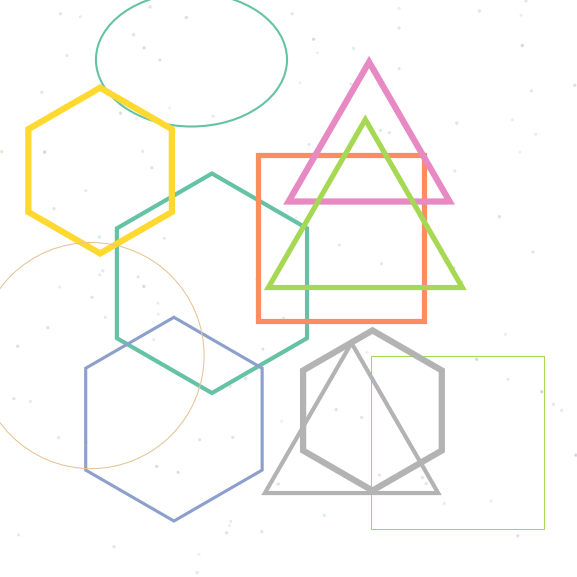[{"shape": "oval", "thickness": 1, "radius": 0.83, "center": [0.332, 0.896]}, {"shape": "hexagon", "thickness": 2, "radius": 0.95, "center": [0.367, 0.509]}, {"shape": "square", "thickness": 2.5, "radius": 0.72, "center": [0.59, 0.586]}, {"shape": "hexagon", "thickness": 1.5, "radius": 0.88, "center": [0.301, 0.273]}, {"shape": "triangle", "thickness": 3, "radius": 0.81, "center": [0.639, 0.731]}, {"shape": "triangle", "thickness": 2.5, "radius": 0.97, "center": [0.633, 0.598]}, {"shape": "square", "thickness": 0.5, "radius": 0.75, "center": [0.793, 0.233]}, {"shape": "hexagon", "thickness": 3, "radius": 0.72, "center": [0.173, 0.704]}, {"shape": "circle", "thickness": 0.5, "radius": 0.98, "center": [0.158, 0.383]}, {"shape": "hexagon", "thickness": 3, "radius": 0.69, "center": [0.645, 0.288]}, {"shape": "triangle", "thickness": 2, "radius": 0.87, "center": [0.609, 0.232]}]